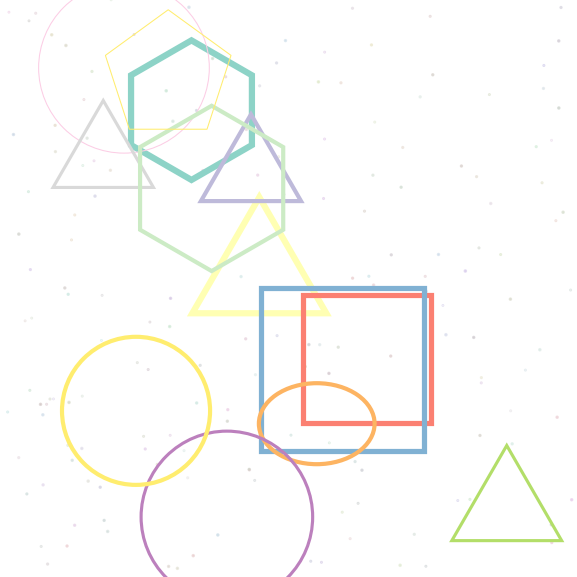[{"shape": "hexagon", "thickness": 3, "radius": 0.6, "center": [0.332, 0.808]}, {"shape": "triangle", "thickness": 3, "radius": 0.67, "center": [0.449, 0.524]}, {"shape": "triangle", "thickness": 2, "radius": 0.5, "center": [0.435, 0.701]}, {"shape": "square", "thickness": 2.5, "radius": 0.55, "center": [0.636, 0.377]}, {"shape": "square", "thickness": 2.5, "radius": 0.71, "center": [0.593, 0.359]}, {"shape": "oval", "thickness": 2, "radius": 0.5, "center": [0.548, 0.265]}, {"shape": "triangle", "thickness": 1.5, "radius": 0.55, "center": [0.877, 0.118]}, {"shape": "circle", "thickness": 0.5, "radius": 0.74, "center": [0.215, 0.882]}, {"shape": "triangle", "thickness": 1.5, "radius": 0.5, "center": [0.179, 0.725]}, {"shape": "circle", "thickness": 1.5, "radius": 0.74, "center": [0.393, 0.104]}, {"shape": "hexagon", "thickness": 2, "radius": 0.72, "center": [0.366, 0.673]}, {"shape": "pentagon", "thickness": 0.5, "radius": 0.57, "center": [0.291, 0.868]}, {"shape": "circle", "thickness": 2, "radius": 0.64, "center": [0.236, 0.288]}]